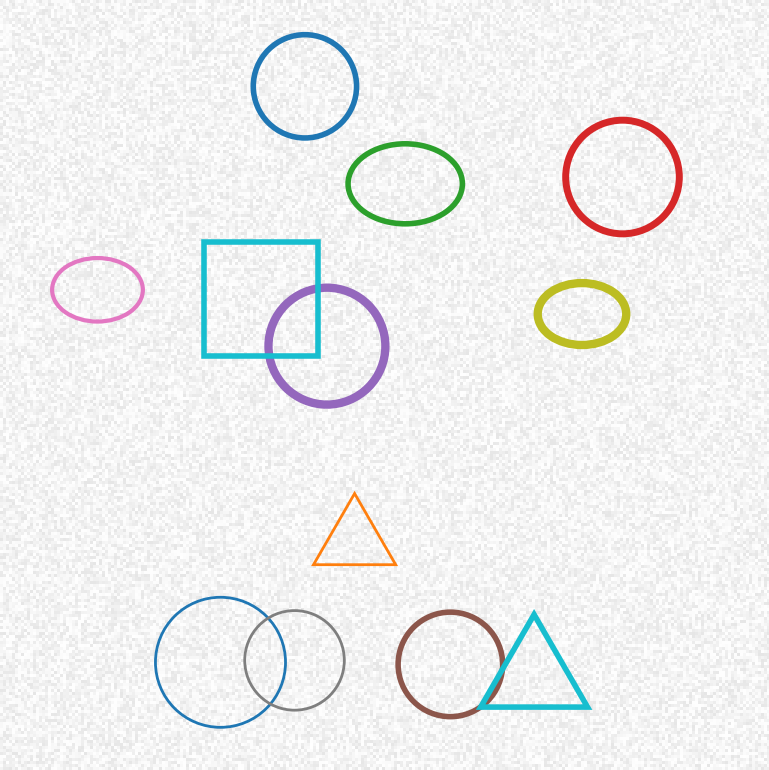[{"shape": "circle", "thickness": 1, "radius": 0.42, "center": [0.286, 0.14]}, {"shape": "circle", "thickness": 2, "radius": 0.34, "center": [0.396, 0.888]}, {"shape": "triangle", "thickness": 1, "radius": 0.31, "center": [0.461, 0.297]}, {"shape": "oval", "thickness": 2, "radius": 0.37, "center": [0.526, 0.761]}, {"shape": "circle", "thickness": 2.5, "radius": 0.37, "center": [0.808, 0.77]}, {"shape": "circle", "thickness": 3, "radius": 0.38, "center": [0.425, 0.55]}, {"shape": "circle", "thickness": 2, "radius": 0.34, "center": [0.585, 0.137]}, {"shape": "oval", "thickness": 1.5, "radius": 0.29, "center": [0.127, 0.624]}, {"shape": "circle", "thickness": 1, "radius": 0.32, "center": [0.382, 0.142]}, {"shape": "oval", "thickness": 3, "radius": 0.29, "center": [0.756, 0.592]}, {"shape": "triangle", "thickness": 2, "radius": 0.4, "center": [0.694, 0.122]}, {"shape": "square", "thickness": 2, "radius": 0.37, "center": [0.339, 0.612]}]